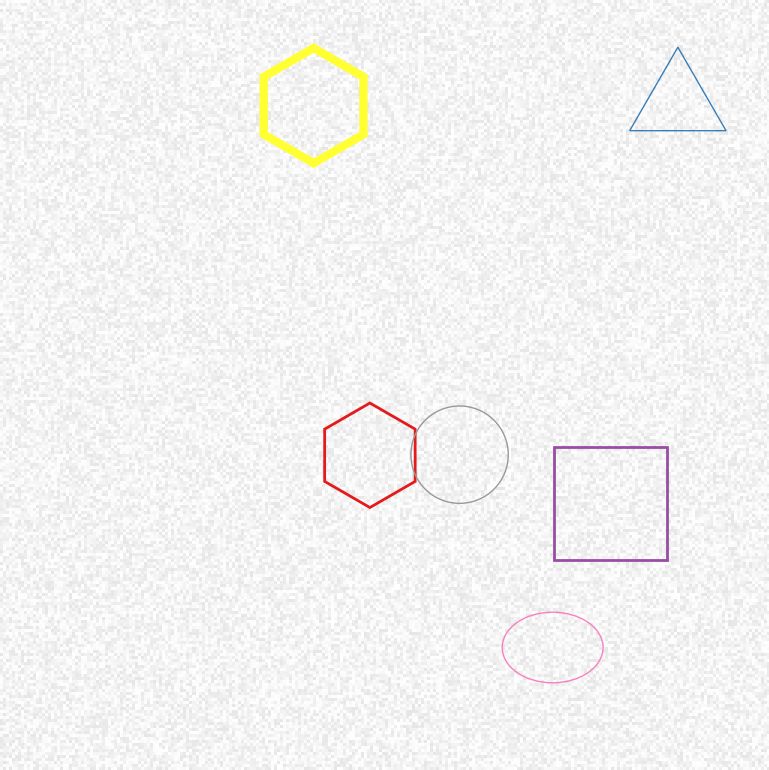[{"shape": "hexagon", "thickness": 1, "radius": 0.34, "center": [0.48, 0.409]}, {"shape": "triangle", "thickness": 0.5, "radius": 0.36, "center": [0.88, 0.866]}, {"shape": "square", "thickness": 1, "radius": 0.37, "center": [0.793, 0.346]}, {"shape": "hexagon", "thickness": 3, "radius": 0.37, "center": [0.407, 0.863]}, {"shape": "oval", "thickness": 0.5, "radius": 0.33, "center": [0.718, 0.159]}, {"shape": "circle", "thickness": 0.5, "radius": 0.32, "center": [0.597, 0.41]}]